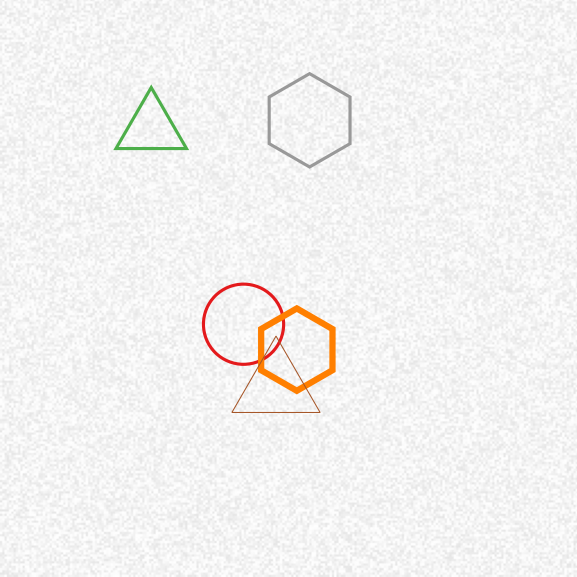[{"shape": "circle", "thickness": 1.5, "radius": 0.35, "center": [0.422, 0.438]}, {"shape": "triangle", "thickness": 1.5, "radius": 0.35, "center": [0.262, 0.777]}, {"shape": "hexagon", "thickness": 3, "radius": 0.36, "center": [0.514, 0.394]}, {"shape": "triangle", "thickness": 0.5, "radius": 0.44, "center": [0.478, 0.329]}, {"shape": "hexagon", "thickness": 1.5, "radius": 0.4, "center": [0.536, 0.791]}]